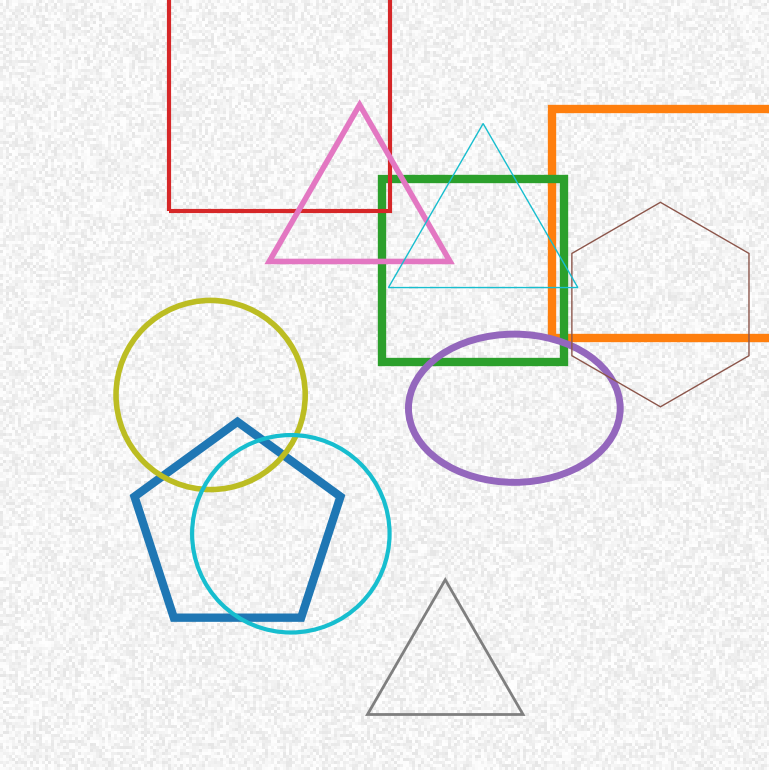[{"shape": "pentagon", "thickness": 3, "radius": 0.7, "center": [0.308, 0.312]}, {"shape": "square", "thickness": 3, "radius": 0.74, "center": [0.866, 0.71]}, {"shape": "square", "thickness": 3, "radius": 0.59, "center": [0.614, 0.649]}, {"shape": "square", "thickness": 1.5, "radius": 0.72, "center": [0.363, 0.87]}, {"shape": "oval", "thickness": 2.5, "radius": 0.69, "center": [0.668, 0.47]}, {"shape": "hexagon", "thickness": 0.5, "radius": 0.66, "center": [0.858, 0.604]}, {"shape": "triangle", "thickness": 2, "radius": 0.68, "center": [0.467, 0.728]}, {"shape": "triangle", "thickness": 1, "radius": 0.58, "center": [0.578, 0.13]}, {"shape": "circle", "thickness": 2, "radius": 0.61, "center": [0.274, 0.487]}, {"shape": "triangle", "thickness": 0.5, "radius": 0.71, "center": [0.627, 0.698]}, {"shape": "circle", "thickness": 1.5, "radius": 0.64, "center": [0.378, 0.307]}]